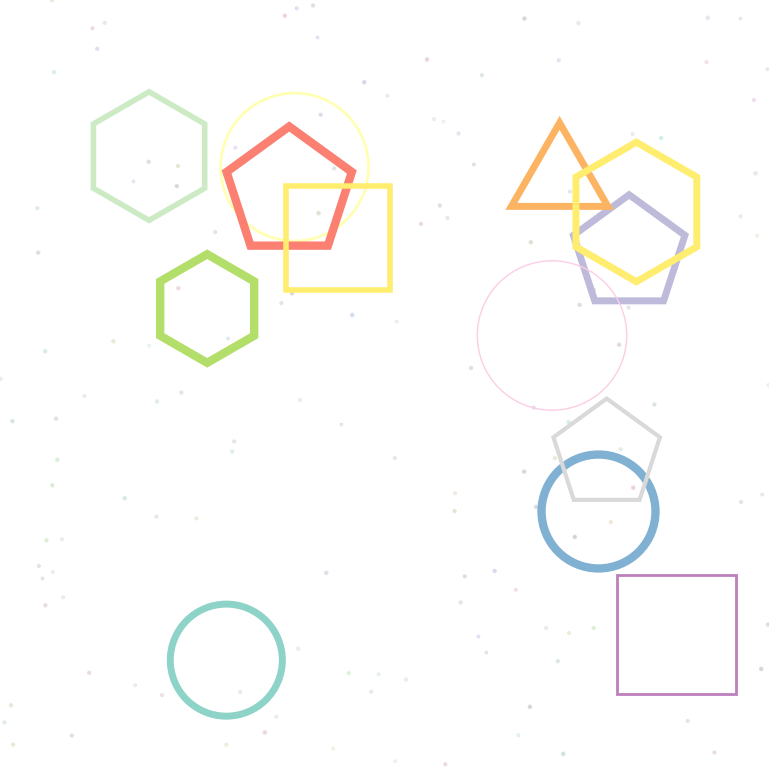[{"shape": "circle", "thickness": 2.5, "radius": 0.36, "center": [0.294, 0.143]}, {"shape": "circle", "thickness": 1, "radius": 0.48, "center": [0.383, 0.783]}, {"shape": "pentagon", "thickness": 2.5, "radius": 0.38, "center": [0.817, 0.671]}, {"shape": "pentagon", "thickness": 3, "radius": 0.43, "center": [0.376, 0.75]}, {"shape": "circle", "thickness": 3, "radius": 0.37, "center": [0.777, 0.336]}, {"shape": "triangle", "thickness": 2.5, "radius": 0.36, "center": [0.727, 0.768]}, {"shape": "hexagon", "thickness": 3, "radius": 0.35, "center": [0.269, 0.599]}, {"shape": "circle", "thickness": 0.5, "radius": 0.49, "center": [0.717, 0.564]}, {"shape": "pentagon", "thickness": 1.5, "radius": 0.36, "center": [0.788, 0.41]}, {"shape": "square", "thickness": 1, "radius": 0.39, "center": [0.879, 0.175]}, {"shape": "hexagon", "thickness": 2, "radius": 0.42, "center": [0.194, 0.797]}, {"shape": "hexagon", "thickness": 2.5, "radius": 0.45, "center": [0.826, 0.725]}, {"shape": "square", "thickness": 2, "radius": 0.34, "center": [0.439, 0.691]}]